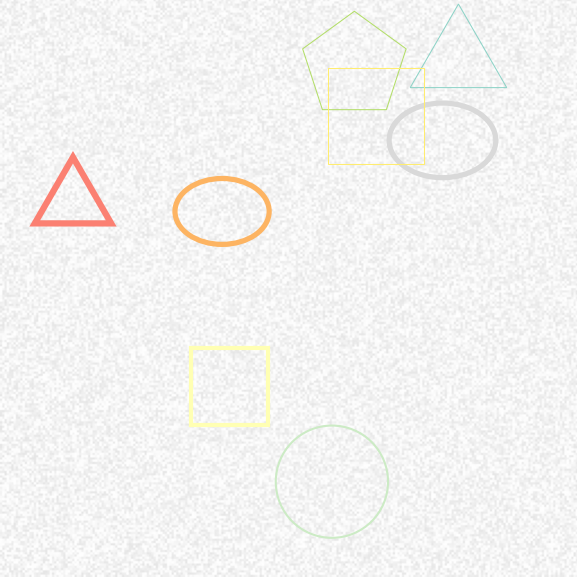[{"shape": "triangle", "thickness": 0.5, "radius": 0.48, "center": [0.794, 0.896]}, {"shape": "square", "thickness": 2, "radius": 0.33, "center": [0.398, 0.331]}, {"shape": "triangle", "thickness": 3, "radius": 0.38, "center": [0.126, 0.651]}, {"shape": "oval", "thickness": 2.5, "radius": 0.41, "center": [0.385, 0.633]}, {"shape": "pentagon", "thickness": 0.5, "radius": 0.47, "center": [0.614, 0.885]}, {"shape": "oval", "thickness": 2.5, "radius": 0.46, "center": [0.766, 0.756]}, {"shape": "circle", "thickness": 1, "radius": 0.49, "center": [0.575, 0.165]}, {"shape": "square", "thickness": 0.5, "radius": 0.42, "center": [0.651, 0.799]}]